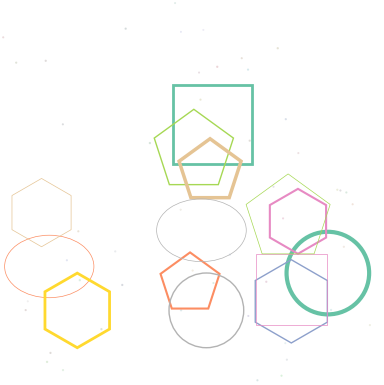[{"shape": "circle", "thickness": 3, "radius": 0.54, "center": [0.852, 0.291]}, {"shape": "square", "thickness": 2, "radius": 0.52, "center": [0.551, 0.676]}, {"shape": "pentagon", "thickness": 1.5, "radius": 0.4, "center": [0.494, 0.264]}, {"shape": "oval", "thickness": 0.5, "radius": 0.58, "center": [0.128, 0.308]}, {"shape": "hexagon", "thickness": 1, "radius": 0.54, "center": [0.757, 0.217]}, {"shape": "hexagon", "thickness": 1.5, "radius": 0.42, "center": [0.774, 0.425]}, {"shape": "square", "thickness": 0.5, "radius": 0.46, "center": [0.757, 0.247]}, {"shape": "pentagon", "thickness": 0.5, "radius": 0.57, "center": [0.748, 0.433]}, {"shape": "pentagon", "thickness": 1, "radius": 0.54, "center": [0.503, 0.608]}, {"shape": "hexagon", "thickness": 2, "radius": 0.48, "center": [0.201, 0.194]}, {"shape": "hexagon", "thickness": 0.5, "radius": 0.44, "center": [0.108, 0.448]}, {"shape": "pentagon", "thickness": 2.5, "radius": 0.42, "center": [0.546, 0.555]}, {"shape": "oval", "thickness": 0.5, "radius": 0.58, "center": [0.523, 0.402]}, {"shape": "circle", "thickness": 1, "radius": 0.49, "center": [0.536, 0.194]}]